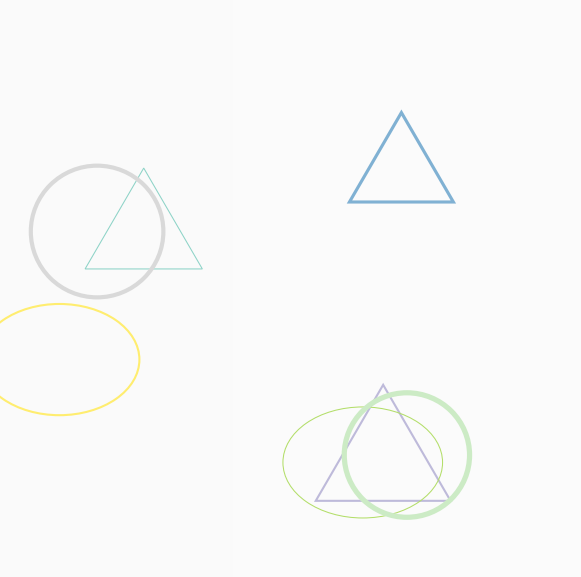[{"shape": "triangle", "thickness": 0.5, "radius": 0.58, "center": [0.247, 0.592]}, {"shape": "triangle", "thickness": 1, "radius": 0.67, "center": [0.659, 0.199]}, {"shape": "triangle", "thickness": 1.5, "radius": 0.52, "center": [0.691, 0.701]}, {"shape": "oval", "thickness": 0.5, "radius": 0.69, "center": [0.624, 0.198]}, {"shape": "circle", "thickness": 2, "radius": 0.57, "center": [0.167, 0.598]}, {"shape": "circle", "thickness": 2.5, "radius": 0.54, "center": [0.7, 0.211]}, {"shape": "oval", "thickness": 1, "radius": 0.69, "center": [0.102, 0.376]}]